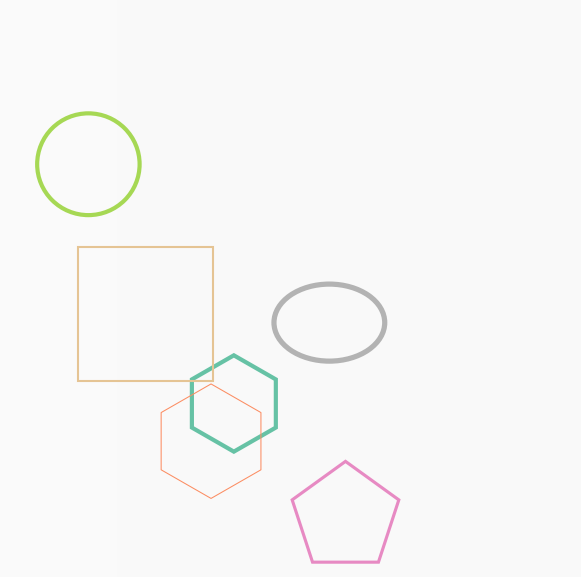[{"shape": "hexagon", "thickness": 2, "radius": 0.42, "center": [0.402, 0.3]}, {"shape": "hexagon", "thickness": 0.5, "radius": 0.5, "center": [0.363, 0.235]}, {"shape": "pentagon", "thickness": 1.5, "radius": 0.48, "center": [0.594, 0.104]}, {"shape": "circle", "thickness": 2, "radius": 0.44, "center": [0.152, 0.715]}, {"shape": "square", "thickness": 1, "radius": 0.58, "center": [0.25, 0.456]}, {"shape": "oval", "thickness": 2.5, "radius": 0.48, "center": [0.567, 0.44]}]